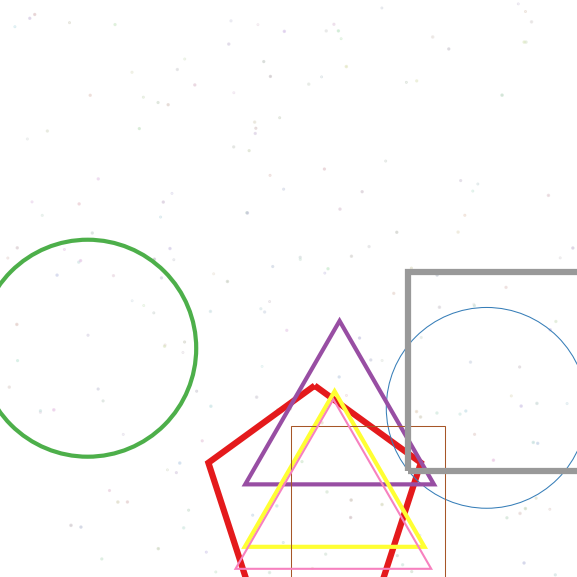[{"shape": "pentagon", "thickness": 3, "radius": 0.97, "center": [0.545, 0.138]}, {"shape": "circle", "thickness": 0.5, "radius": 0.87, "center": [0.843, 0.293]}, {"shape": "circle", "thickness": 2, "radius": 0.94, "center": [0.152, 0.396]}, {"shape": "triangle", "thickness": 2, "radius": 0.94, "center": [0.588, 0.255]}, {"shape": "triangle", "thickness": 2, "radius": 0.9, "center": [0.579, 0.142]}, {"shape": "square", "thickness": 0.5, "radius": 0.67, "center": [0.637, 0.128]}, {"shape": "triangle", "thickness": 1, "radius": 0.98, "center": [0.577, 0.112]}, {"shape": "square", "thickness": 3, "radius": 0.86, "center": [0.878, 0.356]}]